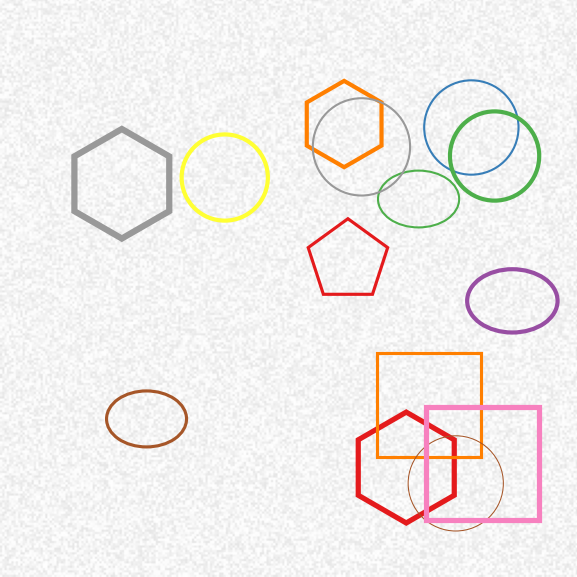[{"shape": "pentagon", "thickness": 1.5, "radius": 0.36, "center": [0.602, 0.548]}, {"shape": "hexagon", "thickness": 2.5, "radius": 0.48, "center": [0.703, 0.19]}, {"shape": "circle", "thickness": 1, "radius": 0.41, "center": [0.816, 0.778]}, {"shape": "circle", "thickness": 2, "radius": 0.39, "center": [0.856, 0.729]}, {"shape": "oval", "thickness": 1, "radius": 0.35, "center": [0.725, 0.655]}, {"shape": "oval", "thickness": 2, "radius": 0.39, "center": [0.887, 0.478]}, {"shape": "square", "thickness": 1.5, "radius": 0.45, "center": [0.743, 0.298]}, {"shape": "hexagon", "thickness": 2, "radius": 0.37, "center": [0.596, 0.784]}, {"shape": "circle", "thickness": 2, "radius": 0.37, "center": [0.389, 0.692]}, {"shape": "circle", "thickness": 0.5, "radius": 0.41, "center": [0.789, 0.162]}, {"shape": "oval", "thickness": 1.5, "radius": 0.35, "center": [0.254, 0.274]}, {"shape": "square", "thickness": 2.5, "radius": 0.49, "center": [0.835, 0.196]}, {"shape": "circle", "thickness": 1, "radius": 0.42, "center": [0.626, 0.745]}, {"shape": "hexagon", "thickness": 3, "radius": 0.47, "center": [0.211, 0.681]}]